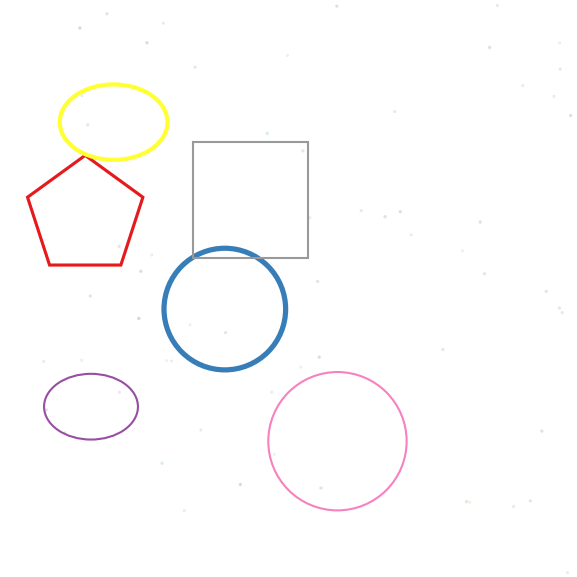[{"shape": "pentagon", "thickness": 1.5, "radius": 0.53, "center": [0.148, 0.625]}, {"shape": "circle", "thickness": 2.5, "radius": 0.53, "center": [0.389, 0.464]}, {"shape": "oval", "thickness": 1, "radius": 0.41, "center": [0.158, 0.295]}, {"shape": "oval", "thickness": 2, "radius": 0.47, "center": [0.197, 0.788]}, {"shape": "circle", "thickness": 1, "radius": 0.6, "center": [0.584, 0.235]}, {"shape": "square", "thickness": 1, "radius": 0.5, "center": [0.434, 0.653]}]